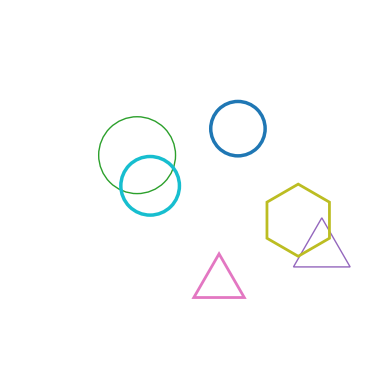[{"shape": "circle", "thickness": 2.5, "radius": 0.35, "center": [0.618, 0.666]}, {"shape": "circle", "thickness": 1, "radius": 0.5, "center": [0.356, 0.597]}, {"shape": "triangle", "thickness": 1, "radius": 0.42, "center": [0.836, 0.349]}, {"shape": "triangle", "thickness": 2, "radius": 0.38, "center": [0.569, 0.265]}, {"shape": "hexagon", "thickness": 2, "radius": 0.47, "center": [0.775, 0.428]}, {"shape": "circle", "thickness": 2.5, "radius": 0.38, "center": [0.39, 0.517]}]